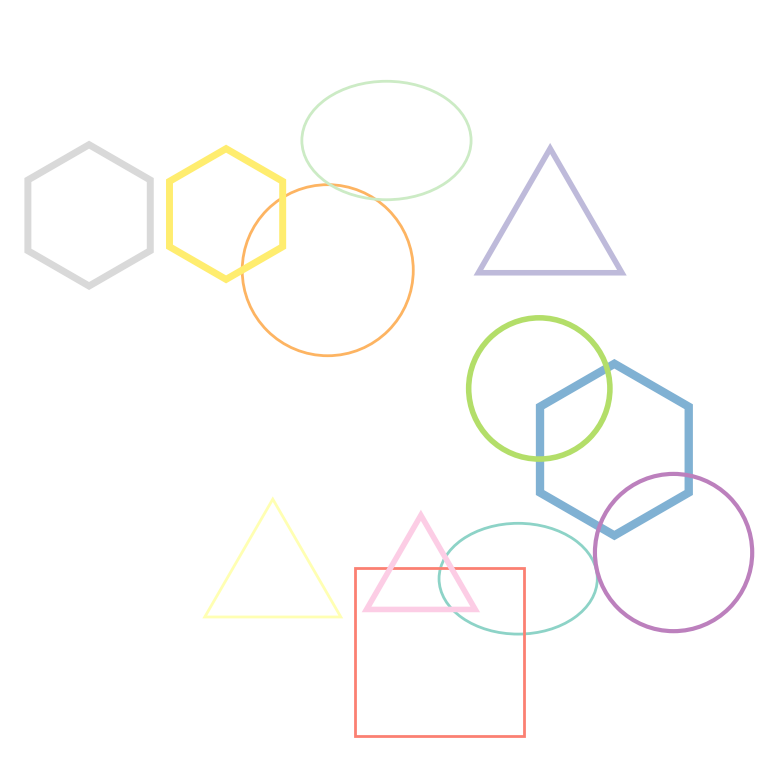[{"shape": "oval", "thickness": 1, "radius": 0.51, "center": [0.673, 0.248]}, {"shape": "triangle", "thickness": 1, "radius": 0.51, "center": [0.354, 0.25]}, {"shape": "triangle", "thickness": 2, "radius": 0.54, "center": [0.714, 0.7]}, {"shape": "square", "thickness": 1, "radius": 0.55, "center": [0.571, 0.153]}, {"shape": "hexagon", "thickness": 3, "radius": 0.56, "center": [0.798, 0.416]}, {"shape": "circle", "thickness": 1, "radius": 0.56, "center": [0.426, 0.649]}, {"shape": "circle", "thickness": 2, "radius": 0.46, "center": [0.7, 0.496]}, {"shape": "triangle", "thickness": 2, "radius": 0.41, "center": [0.547, 0.249]}, {"shape": "hexagon", "thickness": 2.5, "radius": 0.46, "center": [0.116, 0.72]}, {"shape": "circle", "thickness": 1.5, "radius": 0.51, "center": [0.875, 0.282]}, {"shape": "oval", "thickness": 1, "radius": 0.55, "center": [0.502, 0.818]}, {"shape": "hexagon", "thickness": 2.5, "radius": 0.42, "center": [0.294, 0.722]}]